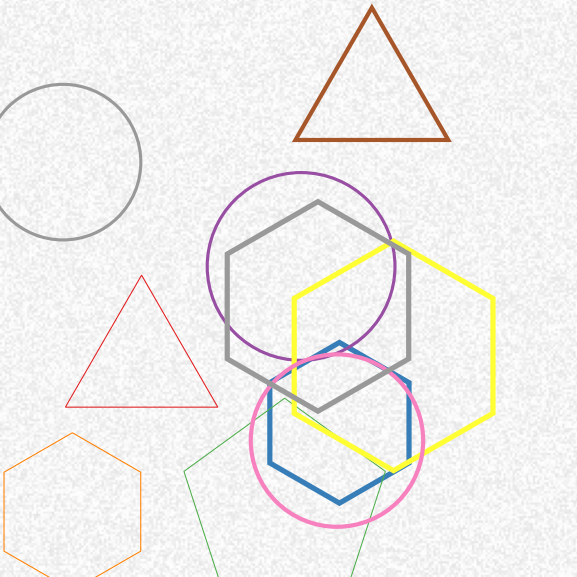[{"shape": "triangle", "thickness": 0.5, "radius": 0.76, "center": [0.245, 0.37]}, {"shape": "hexagon", "thickness": 2.5, "radius": 0.7, "center": [0.588, 0.267]}, {"shape": "pentagon", "thickness": 0.5, "radius": 0.92, "center": [0.493, 0.126]}, {"shape": "circle", "thickness": 1.5, "radius": 0.81, "center": [0.521, 0.538]}, {"shape": "hexagon", "thickness": 0.5, "radius": 0.68, "center": [0.125, 0.113]}, {"shape": "hexagon", "thickness": 2.5, "radius": 0.99, "center": [0.682, 0.383]}, {"shape": "triangle", "thickness": 2, "radius": 0.76, "center": [0.644, 0.833]}, {"shape": "circle", "thickness": 2, "radius": 0.75, "center": [0.584, 0.236]}, {"shape": "circle", "thickness": 1.5, "radius": 0.67, "center": [0.109, 0.718]}, {"shape": "hexagon", "thickness": 2.5, "radius": 0.91, "center": [0.551, 0.469]}]